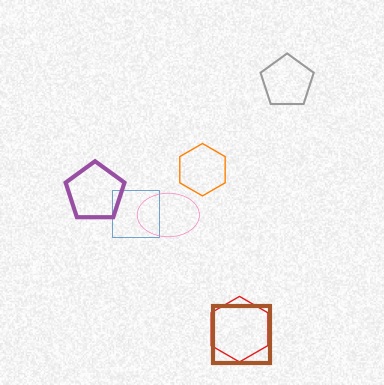[{"shape": "hexagon", "thickness": 1, "radius": 0.43, "center": [0.622, 0.145]}, {"shape": "square", "thickness": 0.5, "radius": 0.31, "center": [0.352, 0.446]}, {"shape": "pentagon", "thickness": 3, "radius": 0.4, "center": [0.247, 0.501]}, {"shape": "hexagon", "thickness": 1, "radius": 0.34, "center": [0.526, 0.559]}, {"shape": "square", "thickness": 3, "radius": 0.37, "center": [0.627, 0.13]}, {"shape": "oval", "thickness": 0.5, "radius": 0.4, "center": [0.437, 0.442]}, {"shape": "pentagon", "thickness": 1.5, "radius": 0.36, "center": [0.746, 0.789]}]